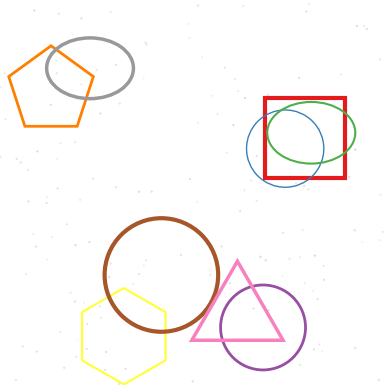[{"shape": "square", "thickness": 3, "radius": 0.52, "center": [0.793, 0.643]}, {"shape": "circle", "thickness": 1, "radius": 0.5, "center": [0.741, 0.614]}, {"shape": "oval", "thickness": 1.5, "radius": 0.57, "center": [0.808, 0.655]}, {"shape": "circle", "thickness": 2, "radius": 0.55, "center": [0.683, 0.149]}, {"shape": "pentagon", "thickness": 2, "radius": 0.58, "center": [0.133, 0.765]}, {"shape": "hexagon", "thickness": 1.5, "radius": 0.63, "center": [0.322, 0.127]}, {"shape": "circle", "thickness": 3, "radius": 0.74, "center": [0.419, 0.286]}, {"shape": "triangle", "thickness": 2.5, "radius": 0.68, "center": [0.617, 0.185]}, {"shape": "oval", "thickness": 2.5, "radius": 0.56, "center": [0.234, 0.823]}]